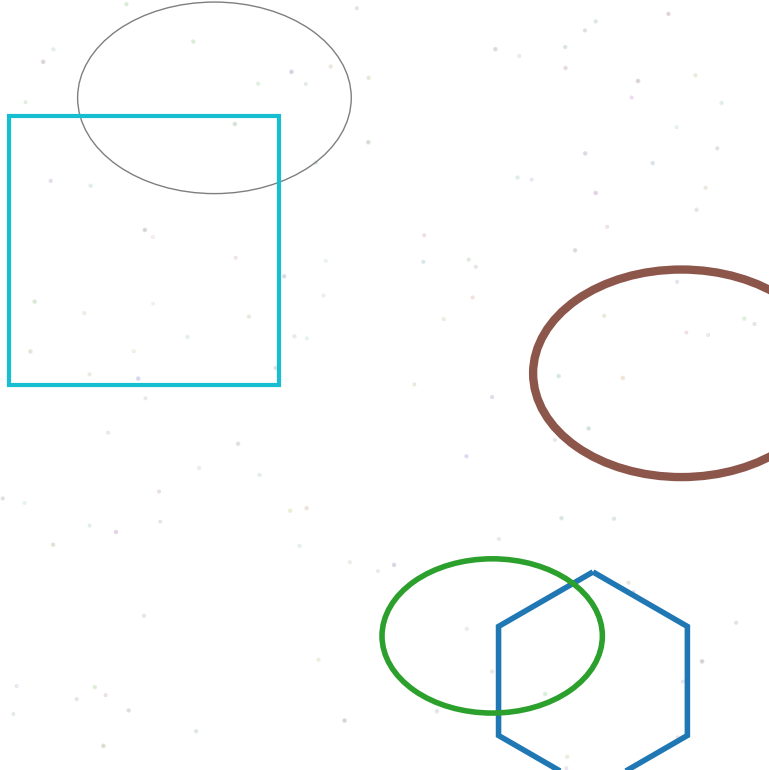[{"shape": "hexagon", "thickness": 2, "radius": 0.71, "center": [0.77, 0.116]}, {"shape": "oval", "thickness": 2, "radius": 0.72, "center": [0.639, 0.174]}, {"shape": "oval", "thickness": 3, "radius": 0.96, "center": [0.885, 0.515]}, {"shape": "oval", "thickness": 0.5, "radius": 0.89, "center": [0.278, 0.873]}, {"shape": "square", "thickness": 1.5, "radius": 0.87, "center": [0.187, 0.675]}]